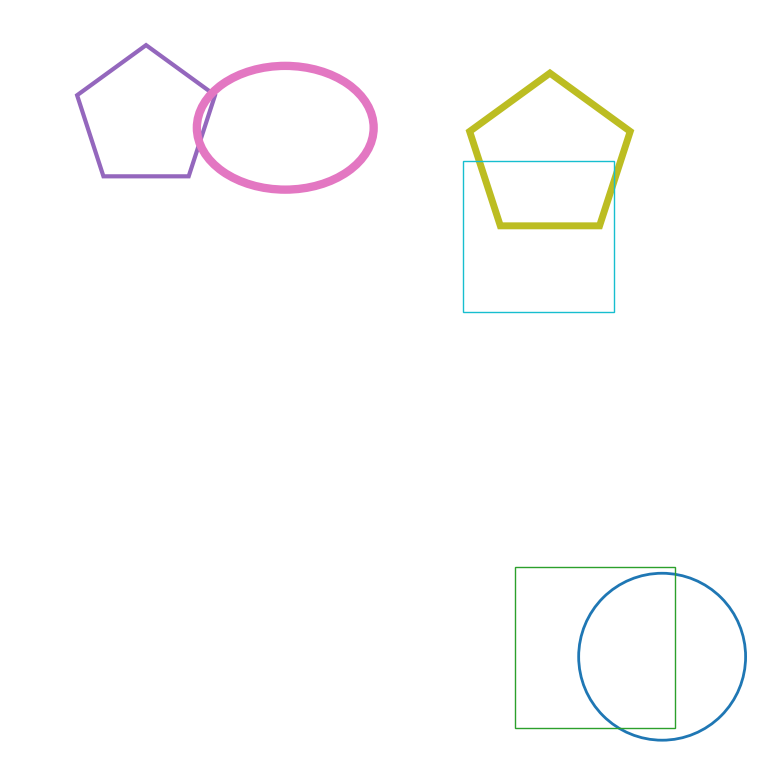[{"shape": "circle", "thickness": 1, "radius": 0.54, "center": [0.86, 0.147]}, {"shape": "square", "thickness": 0.5, "radius": 0.52, "center": [0.773, 0.159]}, {"shape": "pentagon", "thickness": 1.5, "radius": 0.47, "center": [0.19, 0.847]}, {"shape": "oval", "thickness": 3, "radius": 0.57, "center": [0.37, 0.834]}, {"shape": "pentagon", "thickness": 2.5, "radius": 0.55, "center": [0.714, 0.795]}, {"shape": "square", "thickness": 0.5, "radius": 0.49, "center": [0.699, 0.693]}]